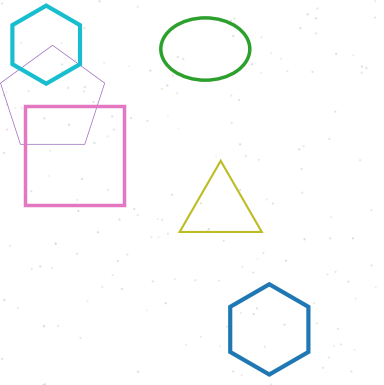[{"shape": "hexagon", "thickness": 3, "radius": 0.59, "center": [0.7, 0.144]}, {"shape": "oval", "thickness": 2.5, "radius": 0.58, "center": [0.533, 0.873]}, {"shape": "pentagon", "thickness": 0.5, "radius": 0.71, "center": [0.137, 0.74]}, {"shape": "square", "thickness": 2.5, "radius": 0.64, "center": [0.193, 0.597]}, {"shape": "triangle", "thickness": 1.5, "radius": 0.62, "center": [0.573, 0.459]}, {"shape": "hexagon", "thickness": 3, "radius": 0.51, "center": [0.12, 0.884]}]